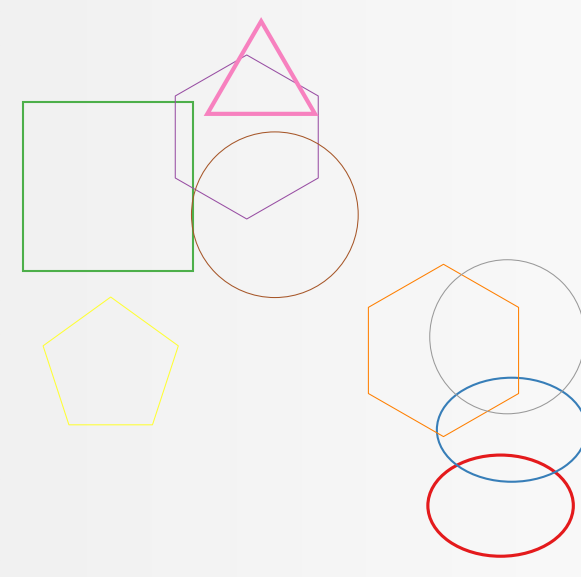[{"shape": "oval", "thickness": 1.5, "radius": 0.63, "center": [0.861, 0.124]}, {"shape": "oval", "thickness": 1, "radius": 0.64, "center": [0.88, 0.255]}, {"shape": "square", "thickness": 1, "radius": 0.73, "center": [0.186, 0.676]}, {"shape": "hexagon", "thickness": 0.5, "radius": 0.71, "center": [0.425, 0.762]}, {"shape": "hexagon", "thickness": 0.5, "radius": 0.75, "center": [0.763, 0.392]}, {"shape": "pentagon", "thickness": 0.5, "radius": 0.61, "center": [0.19, 0.362]}, {"shape": "circle", "thickness": 0.5, "radius": 0.72, "center": [0.473, 0.627]}, {"shape": "triangle", "thickness": 2, "radius": 0.53, "center": [0.449, 0.855]}, {"shape": "circle", "thickness": 0.5, "radius": 0.67, "center": [0.873, 0.416]}]